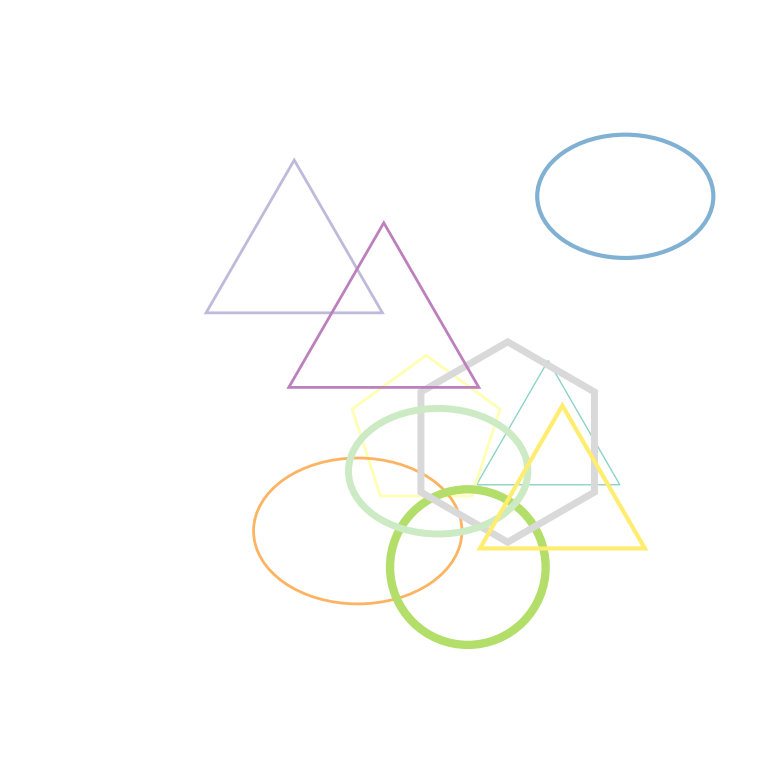[{"shape": "triangle", "thickness": 0.5, "radius": 0.54, "center": [0.712, 0.424]}, {"shape": "pentagon", "thickness": 1, "radius": 0.5, "center": [0.553, 0.438]}, {"shape": "triangle", "thickness": 1, "radius": 0.66, "center": [0.382, 0.66]}, {"shape": "oval", "thickness": 1.5, "radius": 0.57, "center": [0.812, 0.745]}, {"shape": "oval", "thickness": 1, "radius": 0.68, "center": [0.465, 0.31]}, {"shape": "circle", "thickness": 3, "radius": 0.51, "center": [0.608, 0.264]}, {"shape": "hexagon", "thickness": 2.5, "radius": 0.65, "center": [0.659, 0.426]}, {"shape": "triangle", "thickness": 1, "radius": 0.71, "center": [0.498, 0.568]}, {"shape": "oval", "thickness": 2.5, "radius": 0.58, "center": [0.569, 0.388]}, {"shape": "triangle", "thickness": 1.5, "radius": 0.62, "center": [0.73, 0.35]}]